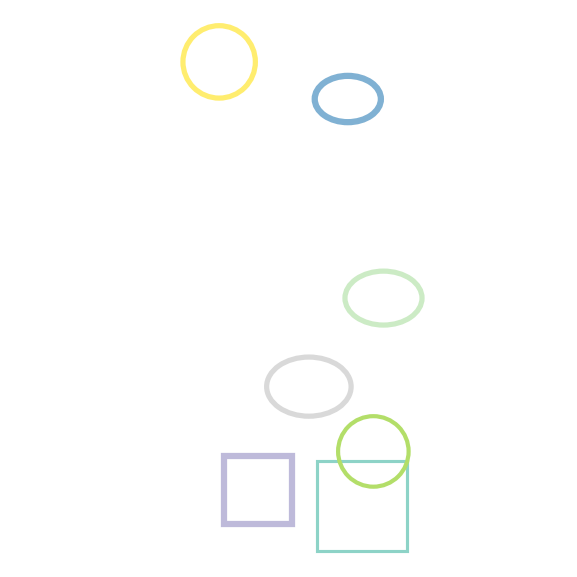[{"shape": "square", "thickness": 1.5, "radius": 0.39, "center": [0.627, 0.122]}, {"shape": "square", "thickness": 3, "radius": 0.29, "center": [0.447, 0.15]}, {"shape": "oval", "thickness": 3, "radius": 0.29, "center": [0.602, 0.828]}, {"shape": "circle", "thickness": 2, "radius": 0.31, "center": [0.646, 0.217]}, {"shape": "oval", "thickness": 2.5, "radius": 0.37, "center": [0.535, 0.33]}, {"shape": "oval", "thickness": 2.5, "radius": 0.33, "center": [0.664, 0.483]}, {"shape": "circle", "thickness": 2.5, "radius": 0.31, "center": [0.379, 0.892]}]